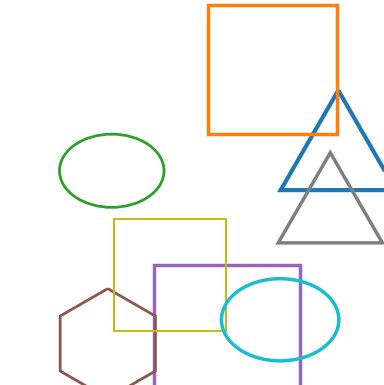[{"shape": "triangle", "thickness": 3, "radius": 0.86, "center": [0.879, 0.593]}, {"shape": "square", "thickness": 2.5, "radius": 0.84, "center": [0.707, 0.82]}, {"shape": "oval", "thickness": 2, "radius": 0.68, "center": [0.29, 0.556]}, {"shape": "square", "thickness": 2.5, "radius": 0.95, "center": [0.589, 0.122]}, {"shape": "hexagon", "thickness": 2, "radius": 0.71, "center": [0.28, 0.108]}, {"shape": "triangle", "thickness": 2.5, "radius": 0.78, "center": [0.858, 0.447]}, {"shape": "square", "thickness": 1.5, "radius": 0.73, "center": [0.442, 0.287]}, {"shape": "oval", "thickness": 2.5, "radius": 0.76, "center": [0.728, 0.169]}]